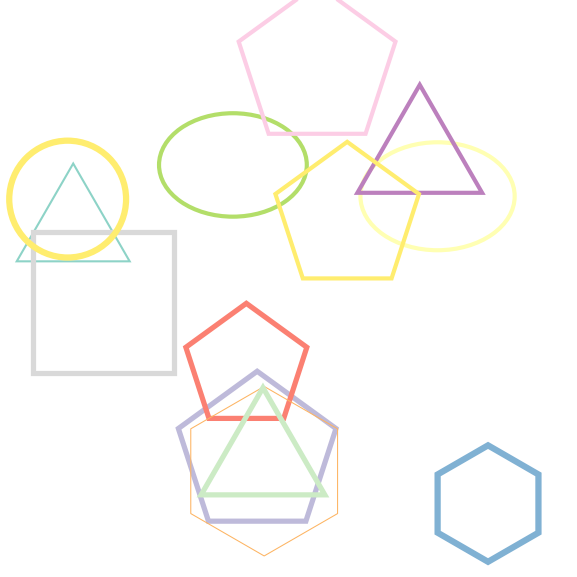[{"shape": "triangle", "thickness": 1, "radius": 0.56, "center": [0.127, 0.603]}, {"shape": "oval", "thickness": 2, "radius": 0.67, "center": [0.758, 0.659]}, {"shape": "pentagon", "thickness": 2.5, "radius": 0.72, "center": [0.445, 0.213]}, {"shape": "pentagon", "thickness": 2.5, "radius": 0.55, "center": [0.427, 0.364]}, {"shape": "hexagon", "thickness": 3, "radius": 0.5, "center": [0.845, 0.127]}, {"shape": "hexagon", "thickness": 0.5, "radius": 0.73, "center": [0.457, 0.183]}, {"shape": "oval", "thickness": 2, "radius": 0.64, "center": [0.403, 0.714]}, {"shape": "pentagon", "thickness": 2, "radius": 0.71, "center": [0.549, 0.883]}, {"shape": "square", "thickness": 2.5, "radius": 0.61, "center": [0.179, 0.476]}, {"shape": "triangle", "thickness": 2, "radius": 0.62, "center": [0.727, 0.728]}, {"shape": "triangle", "thickness": 2.5, "radius": 0.62, "center": [0.455, 0.204]}, {"shape": "pentagon", "thickness": 2, "radius": 0.65, "center": [0.601, 0.623]}, {"shape": "circle", "thickness": 3, "radius": 0.51, "center": [0.117, 0.654]}]